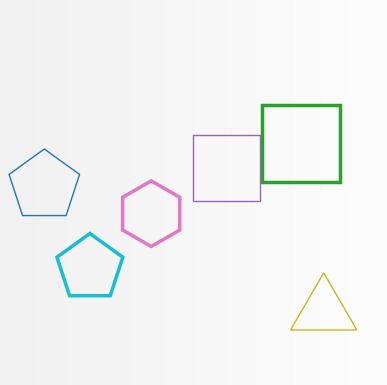[{"shape": "pentagon", "thickness": 1, "radius": 0.48, "center": [0.114, 0.517]}, {"shape": "square", "thickness": 2.5, "radius": 0.5, "center": [0.777, 0.627]}, {"shape": "square", "thickness": 1, "radius": 0.43, "center": [0.585, 0.563]}, {"shape": "hexagon", "thickness": 2.5, "radius": 0.43, "center": [0.39, 0.445]}, {"shape": "triangle", "thickness": 1, "radius": 0.49, "center": [0.835, 0.192]}, {"shape": "pentagon", "thickness": 2.5, "radius": 0.45, "center": [0.232, 0.304]}]